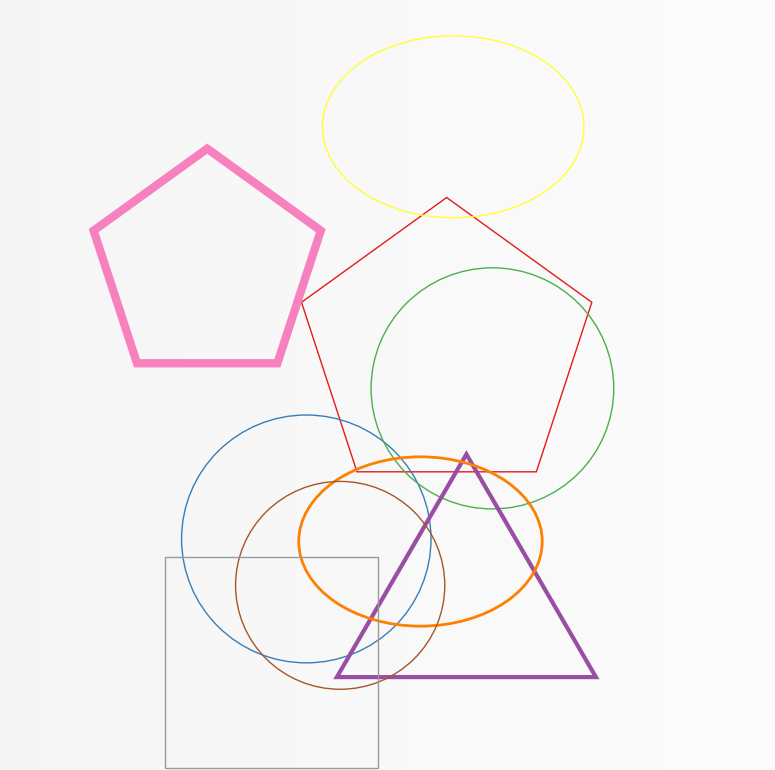[{"shape": "pentagon", "thickness": 0.5, "radius": 0.98, "center": [0.576, 0.547]}, {"shape": "circle", "thickness": 0.5, "radius": 0.8, "center": [0.395, 0.3]}, {"shape": "circle", "thickness": 0.5, "radius": 0.78, "center": [0.635, 0.496]}, {"shape": "triangle", "thickness": 1.5, "radius": 0.96, "center": [0.602, 0.217]}, {"shape": "oval", "thickness": 1, "radius": 0.79, "center": [0.543, 0.297]}, {"shape": "oval", "thickness": 0.5, "radius": 0.84, "center": [0.585, 0.835]}, {"shape": "circle", "thickness": 0.5, "radius": 0.67, "center": [0.439, 0.24]}, {"shape": "pentagon", "thickness": 3, "radius": 0.77, "center": [0.267, 0.653]}, {"shape": "square", "thickness": 0.5, "radius": 0.69, "center": [0.35, 0.139]}]